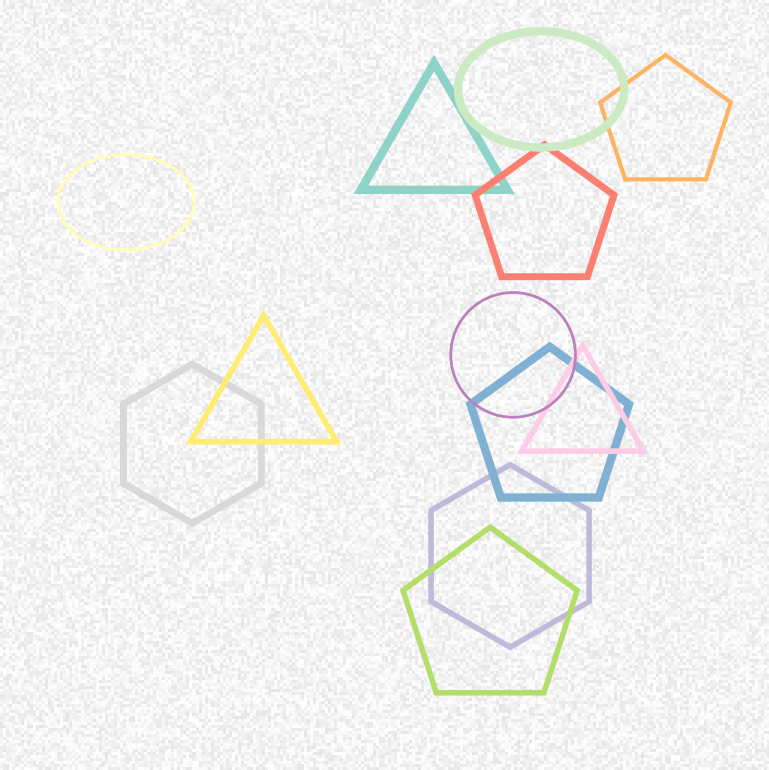[{"shape": "triangle", "thickness": 3, "radius": 0.55, "center": [0.564, 0.808]}, {"shape": "oval", "thickness": 1, "radius": 0.44, "center": [0.164, 0.737]}, {"shape": "hexagon", "thickness": 2, "radius": 0.59, "center": [0.662, 0.278]}, {"shape": "pentagon", "thickness": 2.5, "radius": 0.47, "center": [0.707, 0.717]}, {"shape": "pentagon", "thickness": 3, "radius": 0.54, "center": [0.714, 0.441]}, {"shape": "pentagon", "thickness": 1.5, "radius": 0.45, "center": [0.864, 0.839]}, {"shape": "pentagon", "thickness": 2, "radius": 0.59, "center": [0.637, 0.196]}, {"shape": "triangle", "thickness": 2, "radius": 0.46, "center": [0.757, 0.46]}, {"shape": "hexagon", "thickness": 2.5, "radius": 0.52, "center": [0.25, 0.424]}, {"shape": "circle", "thickness": 1, "radius": 0.4, "center": [0.666, 0.539]}, {"shape": "oval", "thickness": 3, "radius": 0.54, "center": [0.703, 0.884]}, {"shape": "triangle", "thickness": 2, "radius": 0.55, "center": [0.342, 0.481]}]